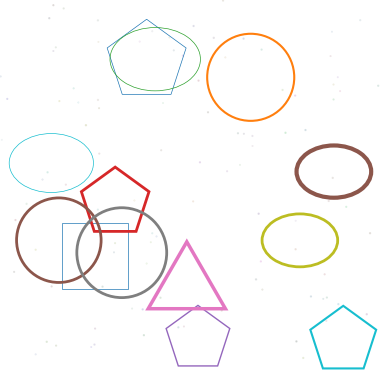[{"shape": "square", "thickness": 0.5, "radius": 0.43, "center": [0.247, 0.334]}, {"shape": "pentagon", "thickness": 0.5, "radius": 0.54, "center": [0.381, 0.842]}, {"shape": "circle", "thickness": 1.5, "radius": 0.57, "center": [0.651, 0.799]}, {"shape": "oval", "thickness": 0.5, "radius": 0.59, "center": [0.403, 0.846]}, {"shape": "pentagon", "thickness": 2, "radius": 0.46, "center": [0.299, 0.474]}, {"shape": "pentagon", "thickness": 1, "radius": 0.43, "center": [0.514, 0.12]}, {"shape": "circle", "thickness": 2, "radius": 0.55, "center": [0.153, 0.376]}, {"shape": "oval", "thickness": 3, "radius": 0.48, "center": [0.867, 0.554]}, {"shape": "triangle", "thickness": 2.5, "radius": 0.58, "center": [0.485, 0.256]}, {"shape": "circle", "thickness": 2, "radius": 0.58, "center": [0.316, 0.344]}, {"shape": "oval", "thickness": 2, "radius": 0.49, "center": [0.779, 0.376]}, {"shape": "oval", "thickness": 0.5, "radius": 0.55, "center": [0.133, 0.577]}, {"shape": "pentagon", "thickness": 1.5, "radius": 0.45, "center": [0.892, 0.116]}]